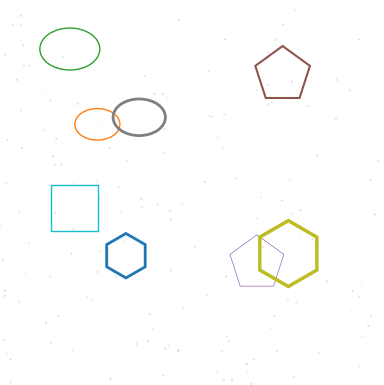[{"shape": "hexagon", "thickness": 2, "radius": 0.29, "center": [0.327, 0.336]}, {"shape": "oval", "thickness": 1, "radius": 0.29, "center": [0.253, 0.677]}, {"shape": "oval", "thickness": 1, "radius": 0.39, "center": [0.181, 0.873]}, {"shape": "pentagon", "thickness": 0.5, "radius": 0.37, "center": [0.667, 0.316]}, {"shape": "pentagon", "thickness": 1.5, "radius": 0.37, "center": [0.734, 0.806]}, {"shape": "oval", "thickness": 2, "radius": 0.34, "center": [0.362, 0.695]}, {"shape": "hexagon", "thickness": 2.5, "radius": 0.43, "center": [0.749, 0.341]}, {"shape": "square", "thickness": 1, "radius": 0.3, "center": [0.193, 0.46]}]